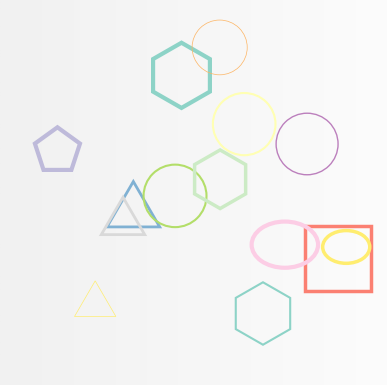[{"shape": "hexagon", "thickness": 3, "radius": 0.42, "center": [0.468, 0.804]}, {"shape": "hexagon", "thickness": 1.5, "radius": 0.41, "center": [0.679, 0.186]}, {"shape": "circle", "thickness": 1.5, "radius": 0.4, "center": [0.63, 0.678]}, {"shape": "pentagon", "thickness": 3, "radius": 0.31, "center": [0.148, 0.608]}, {"shape": "square", "thickness": 2.5, "radius": 0.42, "center": [0.872, 0.328]}, {"shape": "triangle", "thickness": 2, "radius": 0.39, "center": [0.344, 0.45]}, {"shape": "circle", "thickness": 0.5, "radius": 0.36, "center": [0.567, 0.877]}, {"shape": "circle", "thickness": 1.5, "radius": 0.41, "center": [0.452, 0.491]}, {"shape": "oval", "thickness": 3, "radius": 0.43, "center": [0.735, 0.365]}, {"shape": "triangle", "thickness": 2, "radius": 0.32, "center": [0.317, 0.423]}, {"shape": "circle", "thickness": 1, "radius": 0.4, "center": [0.792, 0.626]}, {"shape": "hexagon", "thickness": 2.5, "radius": 0.38, "center": [0.568, 0.534]}, {"shape": "triangle", "thickness": 0.5, "radius": 0.31, "center": [0.246, 0.209]}, {"shape": "oval", "thickness": 2.5, "radius": 0.3, "center": [0.893, 0.359]}]